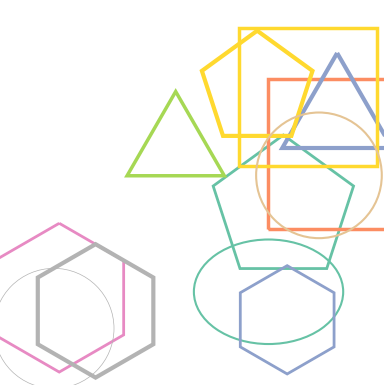[{"shape": "pentagon", "thickness": 2, "radius": 0.96, "center": [0.736, 0.458]}, {"shape": "oval", "thickness": 1.5, "radius": 0.97, "center": [0.698, 0.242]}, {"shape": "square", "thickness": 2.5, "radius": 0.97, "center": [0.89, 0.6]}, {"shape": "hexagon", "thickness": 2, "radius": 0.7, "center": [0.746, 0.169]}, {"shape": "triangle", "thickness": 3, "radius": 0.82, "center": [0.876, 0.698]}, {"shape": "hexagon", "thickness": 2, "radius": 0.97, "center": [0.154, 0.227]}, {"shape": "triangle", "thickness": 2.5, "radius": 0.73, "center": [0.456, 0.616]}, {"shape": "square", "thickness": 2.5, "radius": 0.89, "center": [0.8, 0.749]}, {"shape": "pentagon", "thickness": 3, "radius": 0.76, "center": [0.668, 0.769]}, {"shape": "circle", "thickness": 1.5, "radius": 0.82, "center": [0.828, 0.545]}, {"shape": "hexagon", "thickness": 3, "radius": 0.87, "center": [0.248, 0.193]}, {"shape": "circle", "thickness": 0.5, "radius": 0.78, "center": [0.14, 0.147]}]